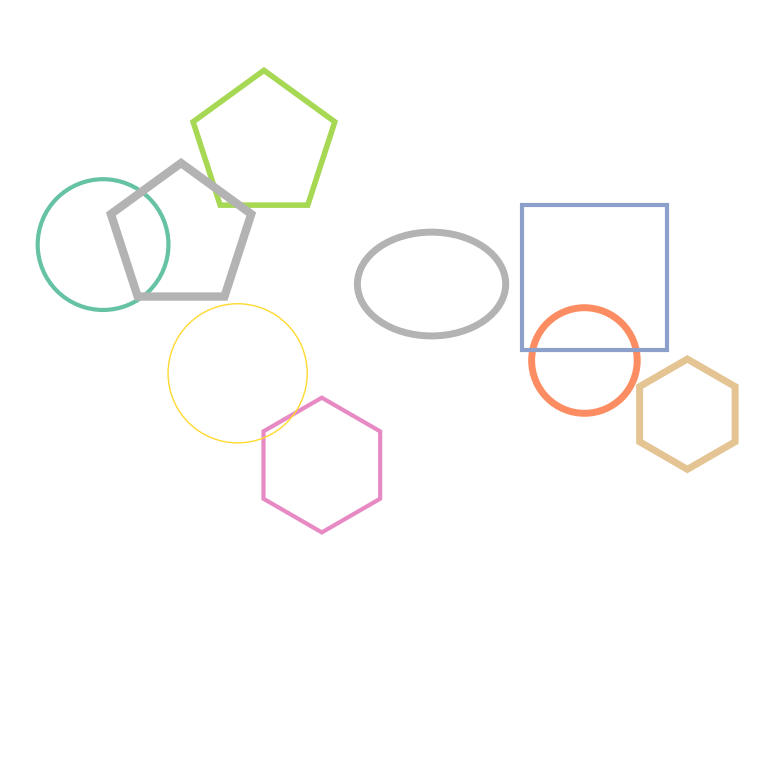[{"shape": "circle", "thickness": 1.5, "radius": 0.42, "center": [0.134, 0.682]}, {"shape": "circle", "thickness": 2.5, "radius": 0.34, "center": [0.759, 0.532]}, {"shape": "square", "thickness": 1.5, "radius": 0.47, "center": [0.772, 0.639]}, {"shape": "hexagon", "thickness": 1.5, "radius": 0.44, "center": [0.418, 0.396]}, {"shape": "pentagon", "thickness": 2, "radius": 0.48, "center": [0.343, 0.812]}, {"shape": "circle", "thickness": 0.5, "radius": 0.45, "center": [0.309, 0.515]}, {"shape": "hexagon", "thickness": 2.5, "radius": 0.36, "center": [0.893, 0.462]}, {"shape": "pentagon", "thickness": 3, "radius": 0.48, "center": [0.235, 0.692]}, {"shape": "oval", "thickness": 2.5, "radius": 0.48, "center": [0.56, 0.631]}]